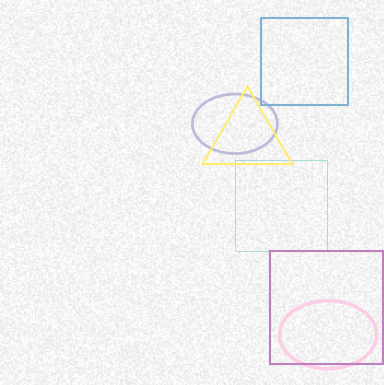[{"shape": "square", "thickness": 0.5, "radius": 0.59, "center": [0.73, 0.466]}, {"shape": "oval", "thickness": 2, "radius": 0.55, "center": [0.61, 0.678]}, {"shape": "square", "thickness": 1.5, "radius": 0.57, "center": [0.79, 0.84]}, {"shape": "oval", "thickness": 2.5, "radius": 0.63, "center": [0.852, 0.131]}, {"shape": "square", "thickness": 1.5, "radius": 0.74, "center": [0.847, 0.201]}, {"shape": "triangle", "thickness": 1.5, "radius": 0.67, "center": [0.643, 0.641]}]